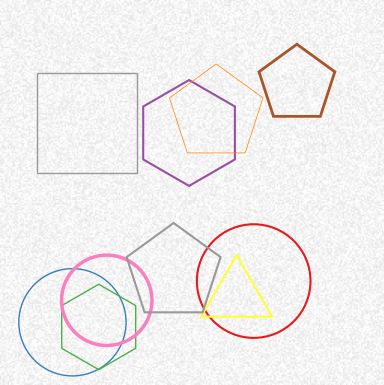[{"shape": "circle", "thickness": 1.5, "radius": 0.74, "center": [0.659, 0.27]}, {"shape": "circle", "thickness": 1, "radius": 0.7, "center": [0.188, 0.163]}, {"shape": "hexagon", "thickness": 1, "radius": 0.55, "center": [0.256, 0.151]}, {"shape": "hexagon", "thickness": 1.5, "radius": 0.69, "center": [0.491, 0.655]}, {"shape": "pentagon", "thickness": 0.5, "radius": 0.64, "center": [0.562, 0.706]}, {"shape": "triangle", "thickness": 1.5, "radius": 0.53, "center": [0.615, 0.231]}, {"shape": "pentagon", "thickness": 2, "radius": 0.52, "center": [0.771, 0.782]}, {"shape": "circle", "thickness": 2.5, "radius": 0.59, "center": [0.277, 0.22]}, {"shape": "pentagon", "thickness": 1.5, "radius": 0.64, "center": [0.451, 0.293]}, {"shape": "square", "thickness": 1, "radius": 0.65, "center": [0.226, 0.68]}]